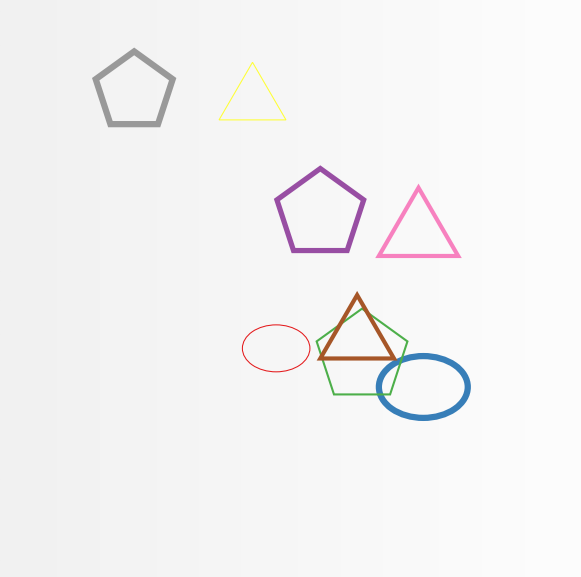[{"shape": "oval", "thickness": 0.5, "radius": 0.29, "center": [0.475, 0.396]}, {"shape": "oval", "thickness": 3, "radius": 0.38, "center": [0.728, 0.329]}, {"shape": "pentagon", "thickness": 1, "radius": 0.41, "center": [0.623, 0.383]}, {"shape": "pentagon", "thickness": 2.5, "radius": 0.39, "center": [0.551, 0.629]}, {"shape": "triangle", "thickness": 0.5, "radius": 0.33, "center": [0.434, 0.825]}, {"shape": "triangle", "thickness": 2, "radius": 0.37, "center": [0.614, 0.415]}, {"shape": "triangle", "thickness": 2, "radius": 0.39, "center": [0.72, 0.595]}, {"shape": "pentagon", "thickness": 3, "radius": 0.35, "center": [0.231, 0.84]}]